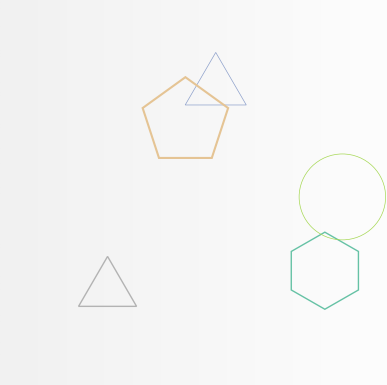[{"shape": "hexagon", "thickness": 1, "radius": 0.5, "center": [0.838, 0.297]}, {"shape": "triangle", "thickness": 0.5, "radius": 0.46, "center": [0.557, 0.773]}, {"shape": "circle", "thickness": 0.5, "radius": 0.56, "center": [0.884, 0.489]}, {"shape": "pentagon", "thickness": 1.5, "radius": 0.58, "center": [0.478, 0.684]}, {"shape": "triangle", "thickness": 1, "radius": 0.43, "center": [0.278, 0.247]}]